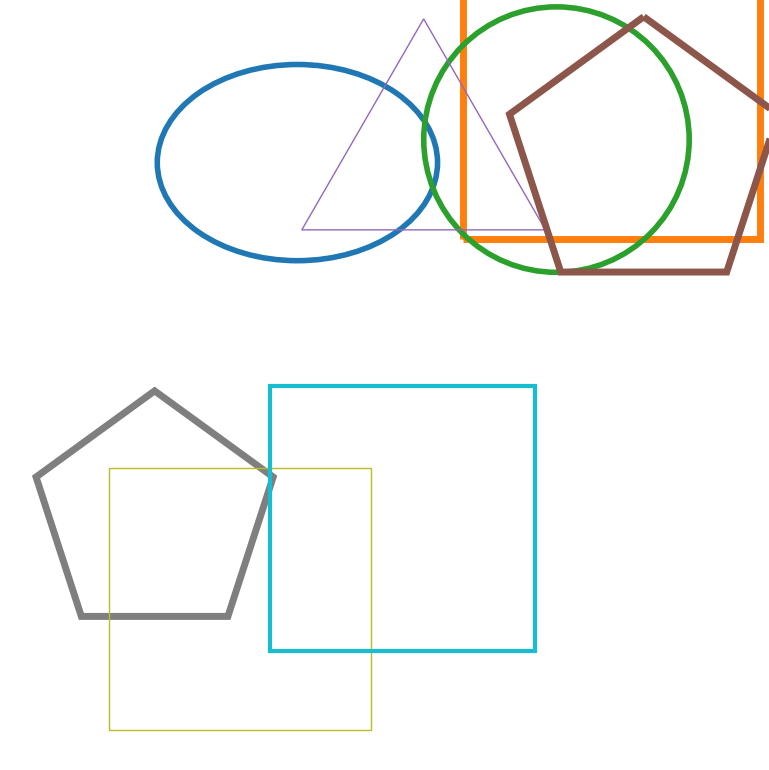[{"shape": "oval", "thickness": 2, "radius": 0.91, "center": [0.386, 0.789]}, {"shape": "square", "thickness": 2.5, "radius": 0.97, "center": [0.794, 0.883]}, {"shape": "circle", "thickness": 2, "radius": 0.86, "center": [0.723, 0.819]}, {"shape": "triangle", "thickness": 0.5, "radius": 0.91, "center": [0.55, 0.793]}, {"shape": "pentagon", "thickness": 2.5, "radius": 0.92, "center": [0.836, 0.795]}, {"shape": "pentagon", "thickness": 2.5, "radius": 0.81, "center": [0.201, 0.33]}, {"shape": "square", "thickness": 0.5, "radius": 0.85, "center": [0.312, 0.222]}, {"shape": "square", "thickness": 1.5, "radius": 0.86, "center": [0.523, 0.327]}]